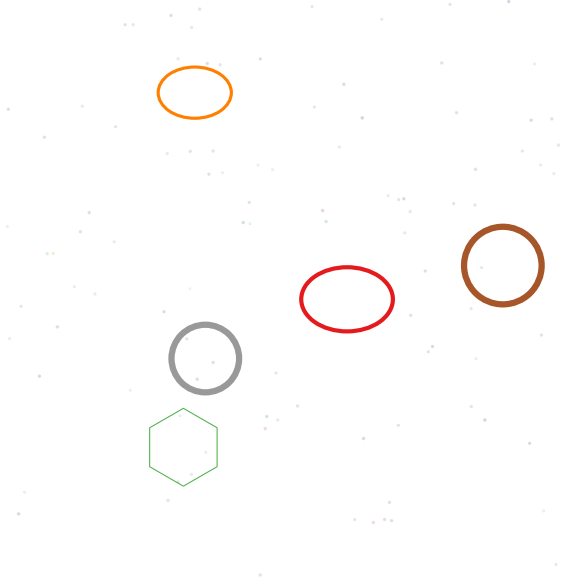[{"shape": "oval", "thickness": 2, "radius": 0.4, "center": [0.601, 0.481]}, {"shape": "hexagon", "thickness": 0.5, "radius": 0.34, "center": [0.318, 0.225]}, {"shape": "oval", "thickness": 1.5, "radius": 0.32, "center": [0.337, 0.839]}, {"shape": "circle", "thickness": 3, "radius": 0.34, "center": [0.871, 0.539]}, {"shape": "circle", "thickness": 3, "radius": 0.29, "center": [0.356, 0.378]}]